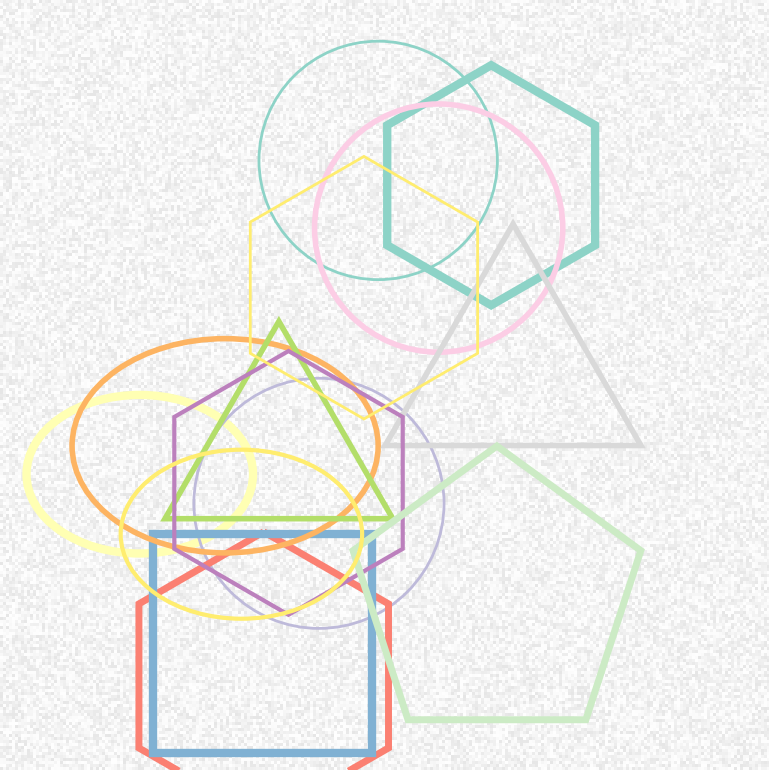[{"shape": "hexagon", "thickness": 3, "radius": 0.78, "center": [0.638, 0.759]}, {"shape": "circle", "thickness": 1, "radius": 0.77, "center": [0.491, 0.792]}, {"shape": "oval", "thickness": 3, "radius": 0.74, "center": [0.182, 0.384]}, {"shape": "circle", "thickness": 1, "radius": 0.81, "center": [0.414, 0.346]}, {"shape": "hexagon", "thickness": 2.5, "radius": 0.94, "center": [0.342, 0.122]}, {"shape": "square", "thickness": 3, "radius": 0.71, "center": [0.341, 0.164]}, {"shape": "oval", "thickness": 2, "radius": 0.99, "center": [0.292, 0.421]}, {"shape": "triangle", "thickness": 2, "radius": 0.85, "center": [0.362, 0.412]}, {"shape": "circle", "thickness": 2, "radius": 0.81, "center": [0.57, 0.704]}, {"shape": "triangle", "thickness": 2, "radius": 0.96, "center": [0.666, 0.517]}, {"shape": "hexagon", "thickness": 1.5, "radius": 0.86, "center": [0.375, 0.373]}, {"shape": "pentagon", "thickness": 2.5, "radius": 0.98, "center": [0.645, 0.224]}, {"shape": "oval", "thickness": 1.5, "radius": 0.78, "center": [0.314, 0.306]}, {"shape": "hexagon", "thickness": 1, "radius": 0.85, "center": [0.473, 0.626]}]